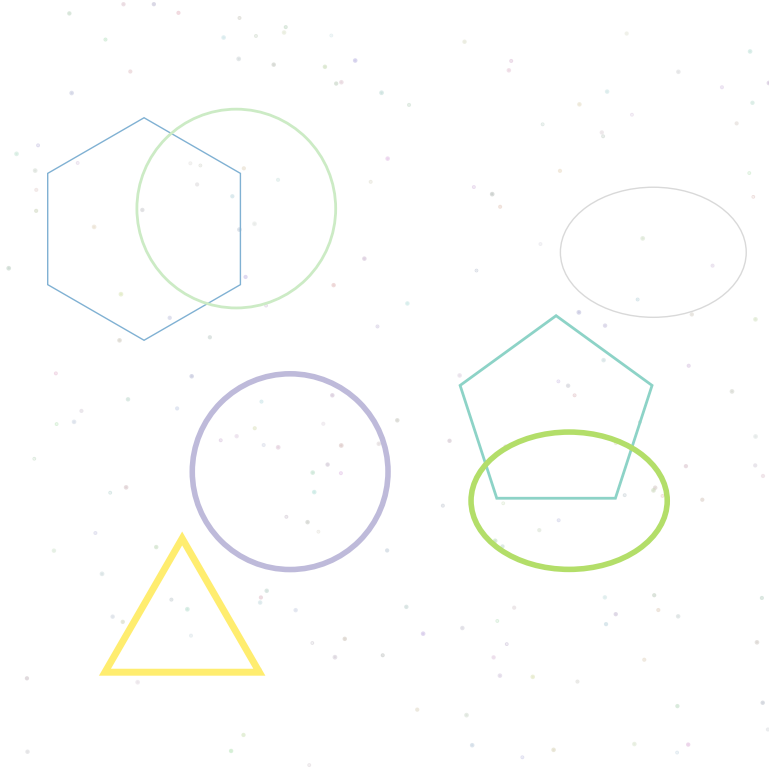[{"shape": "pentagon", "thickness": 1, "radius": 0.66, "center": [0.722, 0.459]}, {"shape": "circle", "thickness": 2, "radius": 0.64, "center": [0.377, 0.387]}, {"shape": "hexagon", "thickness": 0.5, "radius": 0.72, "center": [0.187, 0.703]}, {"shape": "oval", "thickness": 2, "radius": 0.64, "center": [0.739, 0.35]}, {"shape": "oval", "thickness": 0.5, "radius": 0.6, "center": [0.848, 0.672]}, {"shape": "circle", "thickness": 1, "radius": 0.65, "center": [0.307, 0.729]}, {"shape": "triangle", "thickness": 2.5, "radius": 0.58, "center": [0.237, 0.185]}]